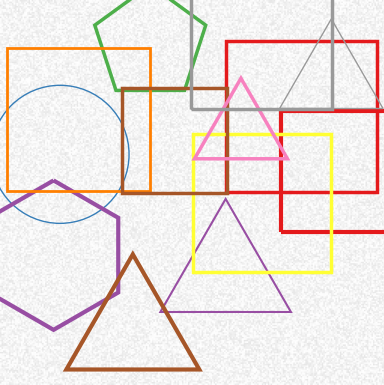[{"shape": "square", "thickness": 3, "radius": 0.79, "center": [0.889, 0.554]}, {"shape": "square", "thickness": 2.5, "radius": 0.98, "center": [0.783, 0.698]}, {"shape": "circle", "thickness": 1, "radius": 0.9, "center": [0.156, 0.599]}, {"shape": "pentagon", "thickness": 2.5, "radius": 0.76, "center": [0.39, 0.888]}, {"shape": "triangle", "thickness": 1.5, "radius": 0.98, "center": [0.586, 0.288]}, {"shape": "hexagon", "thickness": 3, "radius": 0.97, "center": [0.139, 0.337]}, {"shape": "square", "thickness": 2, "radius": 0.93, "center": [0.205, 0.69]}, {"shape": "square", "thickness": 2.5, "radius": 0.89, "center": [0.68, 0.473]}, {"shape": "square", "thickness": 2.5, "radius": 0.68, "center": [0.453, 0.636]}, {"shape": "triangle", "thickness": 3, "radius": 1.0, "center": [0.345, 0.14]}, {"shape": "triangle", "thickness": 2.5, "radius": 0.7, "center": [0.626, 0.657]}, {"shape": "square", "thickness": 2.5, "radius": 0.91, "center": [0.68, 0.899]}, {"shape": "triangle", "thickness": 1, "radius": 0.78, "center": [0.861, 0.796]}]